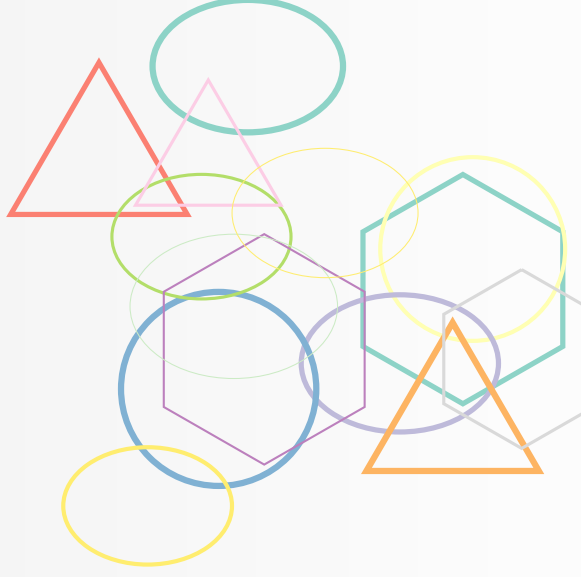[{"shape": "oval", "thickness": 3, "radius": 0.82, "center": [0.426, 0.885]}, {"shape": "hexagon", "thickness": 2.5, "radius": 0.99, "center": [0.796, 0.498]}, {"shape": "circle", "thickness": 2, "radius": 0.8, "center": [0.813, 0.568]}, {"shape": "oval", "thickness": 2.5, "radius": 0.85, "center": [0.688, 0.37]}, {"shape": "triangle", "thickness": 2.5, "radius": 0.88, "center": [0.17, 0.715]}, {"shape": "circle", "thickness": 3, "radius": 0.84, "center": [0.376, 0.326]}, {"shape": "triangle", "thickness": 3, "radius": 0.86, "center": [0.779, 0.269]}, {"shape": "oval", "thickness": 1.5, "radius": 0.77, "center": [0.347, 0.589]}, {"shape": "triangle", "thickness": 1.5, "radius": 0.72, "center": [0.358, 0.716]}, {"shape": "hexagon", "thickness": 1.5, "radius": 0.77, "center": [0.898, 0.377]}, {"shape": "hexagon", "thickness": 1, "radius": 1.0, "center": [0.455, 0.394]}, {"shape": "oval", "thickness": 0.5, "radius": 0.89, "center": [0.402, 0.469]}, {"shape": "oval", "thickness": 0.5, "radius": 0.8, "center": [0.559, 0.63]}, {"shape": "oval", "thickness": 2, "radius": 0.73, "center": [0.254, 0.123]}]